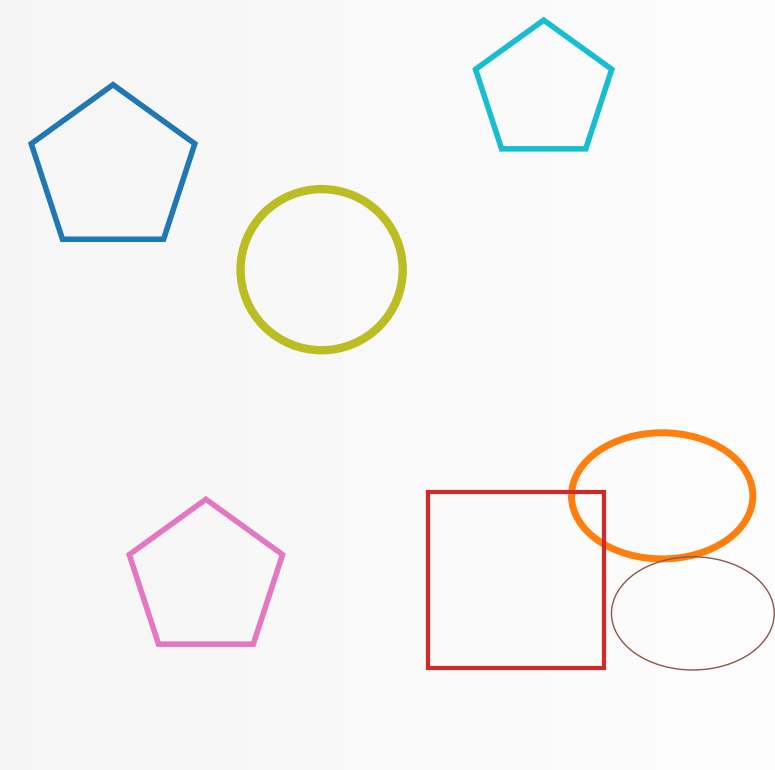[{"shape": "pentagon", "thickness": 2, "radius": 0.55, "center": [0.146, 0.779]}, {"shape": "oval", "thickness": 2.5, "radius": 0.59, "center": [0.854, 0.356]}, {"shape": "square", "thickness": 1.5, "radius": 0.57, "center": [0.666, 0.247]}, {"shape": "oval", "thickness": 0.5, "radius": 0.52, "center": [0.894, 0.203]}, {"shape": "pentagon", "thickness": 2, "radius": 0.52, "center": [0.266, 0.248]}, {"shape": "circle", "thickness": 3, "radius": 0.52, "center": [0.415, 0.65]}, {"shape": "pentagon", "thickness": 2, "radius": 0.46, "center": [0.702, 0.881]}]